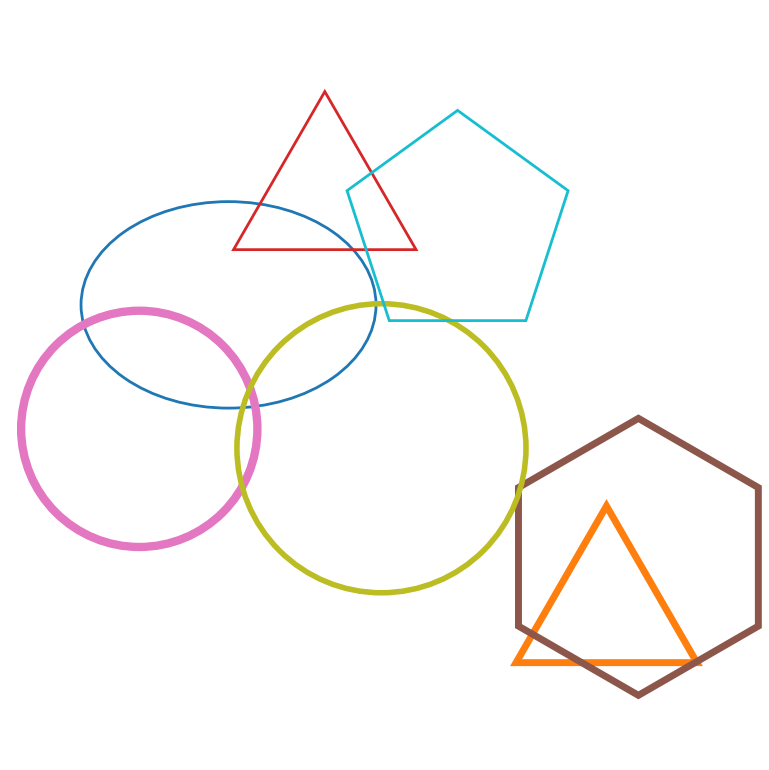[{"shape": "oval", "thickness": 1, "radius": 0.96, "center": [0.297, 0.604]}, {"shape": "triangle", "thickness": 2.5, "radius": 0.68, "center": [0.788, 0.207]}, {"shape": "triangle", "thickness": 1, "radius": 0.68, "center": [0.422, 0.744]}, {"shape": "hexagon", "thickness": 2.5, "radius": 0.9, "center": [0.829, 0.277]}, {"shape": "circle", "thickness": 3, "radius": 0.77, "center": [0.181, 0.443]}, {"shape": "circle", "thickness": 2, "radius": 0.94, "center": [0.495, 0.418]}, {"shape": "pentagon", "thickness": 1, "radius": 0.75, "center": [0.594, 0.706]}]